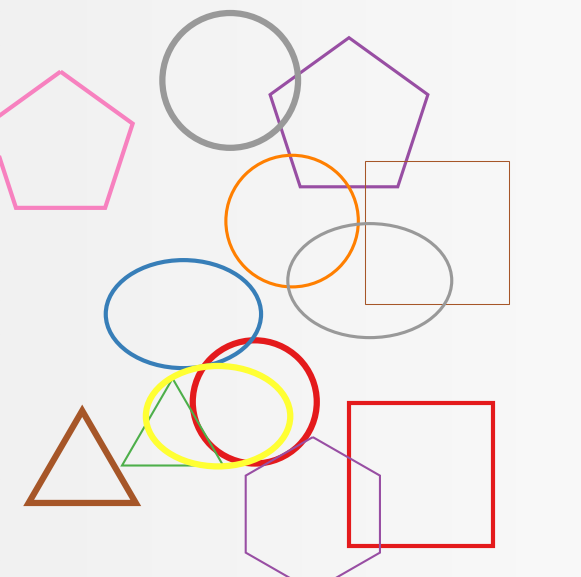[{"shape": "circle", "thickness": 3, "radius": 0.53, "center": [0.438, 0.303]}, {"shape": "square", "thickness": 2, "radius": 0.62, "center": [0.725, 0.177]}, {"shape": "oval", "thickness": 2, "radius": 0.67, "center": [0.316, 0.455]}, {"shape": "triangle", "thickness": 1, "radius": 0.5, "center": [0.297, 0.243]}, {"shape": "pentagon", "thickness": 1.5, "radius": 0.71, "center": [0.6, 0.791]}, {"shape": "hexagon", "thickness": 1, "radius": 0.67, "center": [0.538, 0.109]}, {"shape": "circle", "thickness": 1.5, "radius": 0.57, "center": [0.503, 0.616]}, {"shape": "oval", "thickness": 3, "radius": 0.62, "center": [0.375, 0.278]}, {"shape": "triangle", "thickness": 3, "radius": 0.53, "center": [0.141, 0.181]}, {"shape": "square", "thickness": 0.5, "radius": 0.62, "center": [0.752, 0.597]}, {"shape": "pentagon", "thickness": 2, "radius": 0.65, "center": [0.104, 0.745]}, {"shape": "oval", "thickness": 1.5, "radius": 0.71, "center": [0.636, 0.513]}, {"shape": "circle", "thickness": 3, "radius": 0.58, "center": [0.396, 0.86]}]